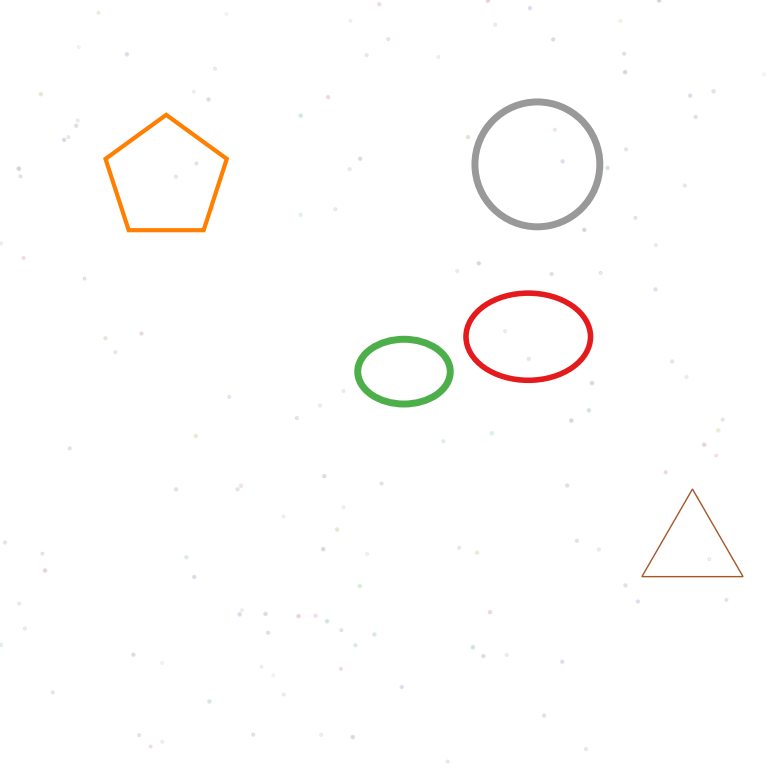[{"shape": "oval", "thickness": 2, "radius": 0.4, "center": [0.686, 0.563]}, {"shape": "oval", "thickness": 2.5, "radius": 0.3, "center": [0.525, 0.517]}, {"shape": "pentagon", "thickness": 1.5, "radius": 0.41, "center": [0.216, 0.768]}, {"shape": "triangle", "thickness": 0.5, "radius": 0.38, "center": [0.899, 0.289]}, {"shape": "circle", "thickness": 2.5, "radius": 0.41, "center": [0.698, 0.787]}]